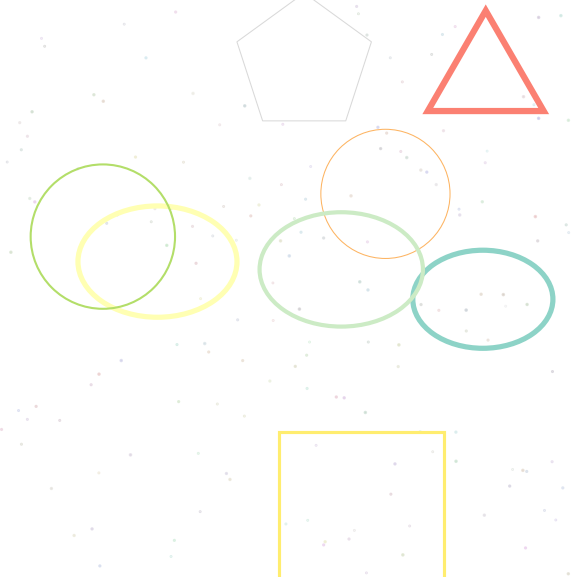[{"shape": "oval", "thickness": 2.5, "radius": 0.61, "center": [0.836, 0.481]}, {"shape": "oval", "thickness": 2.5, "radius": 0.69, "center": [0.273, 0.546]}, {"shape": "triangle", "thickness": 3, "radius": 0.58, "center": [0.841, 0.865]}, {"shape": "circle", "thickness": 0.5, "radius": 0.56, "center": [0.667, 0.663]}, {"shape": "circle", "thickness": 1, "radius": 0.63, "center": [0.178, 0.589]}, {"shape": "pentagon", "thickness": 0.5, "radius": 0.61, "center": [0.527, 0.889]}, {"shape": "oval", "thickness": 2, "radius": 0.71, "center": [0.591, 0.533]}, {"shape": "square", "thickness": 1.5, "radius": 0.71, "center": [0.626, 0.107]}]